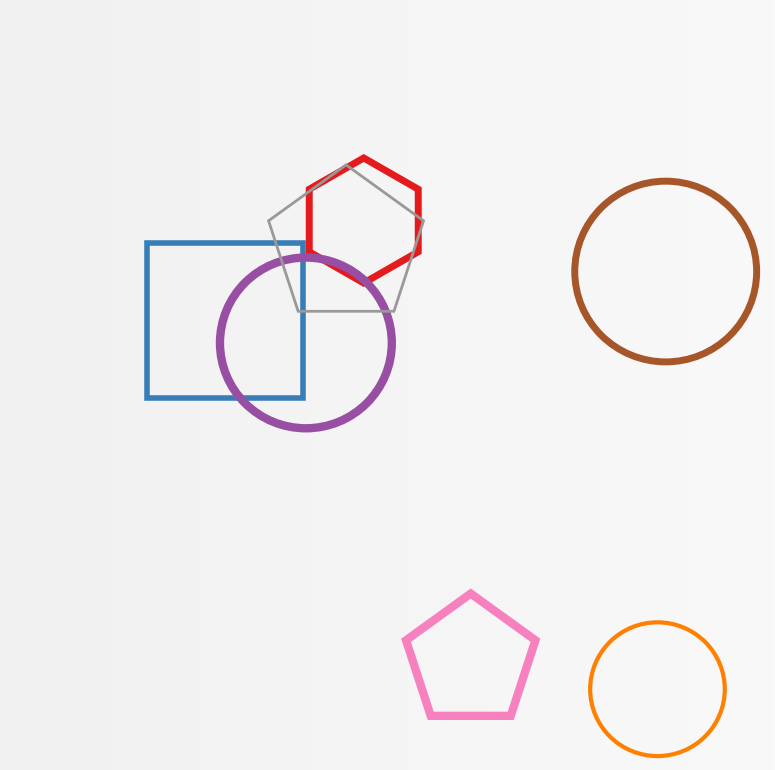[{"shape": "hexagon", "thickness": 2.5, "radius": 0.41, "center": [0.469, 0.714]}, {"shape": "square", "thickness": 2, "radius": 0.5, "center": [0.29, 0.584]}, {"shape": "circle", "thickness": 3, "radius": 0.55, "center": [0.395, 0.555]}, {"shape": "circle", "thickness": 1.5, "radius": 0.43, "center": [0.848, 0.105]}, {"shape": "circle", "thickness": 2.5, "radius": 0.59, "center": [0.859, 0.647]}, {"shape": "pentagon", "thickness": 3, "radius": 0.44, "center": [0.607, 0.141]}, {"shape": "pentagon", "thickness": 1, "radius": 0.53, "center": [0.447, 0.681]}]